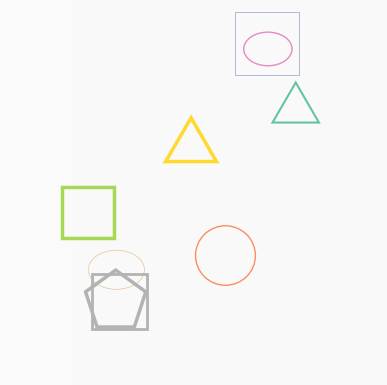[{"shape": "triangle", "thickness": 1.5, "radius": 0.35, "center": [0.763, 0.716]}, {"shape": "circle", "thickness": 1, "radius": 0.39, "center": [0.582, 0.336]}, {"shape": "square", "thickness": 0.5, "radius": 0.41, "center": [0.688, 0.888]}, {"shape": "oval", "thickness": 1, "radius": 0.31, "center": [0.691, 0.873]}, {"shape": "square", "thickness": 2.5, "radius": 0.33, "center": [0.227, 0.449]}, {"shape": "triangle", "thickness": 2.5, "radius": 0.38, "center": [0.493, 0.618]}, {"shape": "oval", "thickness": 0.5, "radius": 0.36, "center": [0.3, 0.299]}, {"shape": "square", "thickness": 2, "radius": 0.36, "center": [0.308, 0.216]}, {"shape": "pentagon", "thickness": 2.5, "radius": 0.41, "center": [0.299, 0.217]}]